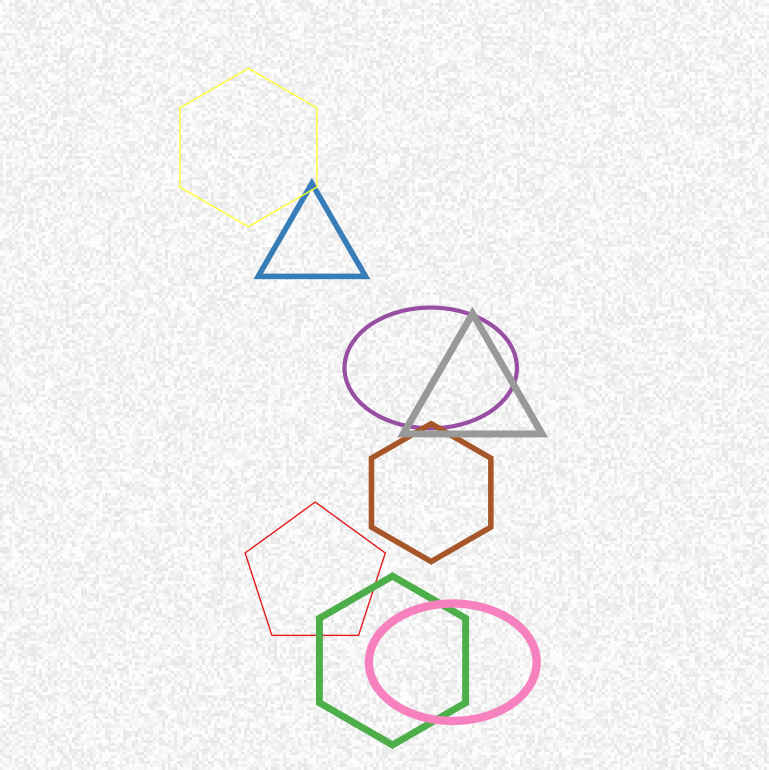[{"shape": "pentagon", "thickness": 0.5, "radius": 0.48, "center": [0.409, 0.252]}, {"shape": "triangle", "thickness": 2, "radius": 0.4, "center": [0.405, 0.681]}, {"shape": "hexagon", "thickness": 2.5, "radius": 0.55, "center": [0.51, 0.142]}, {"shape": "oval", "thickness": 1.5, "radius": 0.56, "center": [0.559, 0.522]}, {"shape": "hexagon", "thickness": 0.5, "radius": 0.51, "center": [0.323, 0.808]}, {"shape": "hexagon", "thickness": 2, "radius": 0.45, "center": [0.56, 0.36]}, {"shape": "oval", "thickness": 3, "radius": 0.54, "center": [0.588, 0.14]}, {"shape": "triangle", "thickness": 2.5, "radius": 0.52, "center": [0.614, 0.489]}]